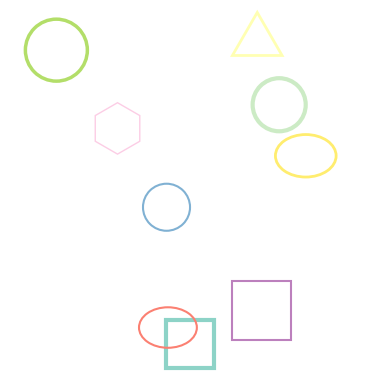[{"shape": "square", "thickness": 3, "radius": 0.31, "center": [0.492, 0.106]}, {"shape": "triangle", "thickness": 2, "radius": 0.37, "center": [0.668, 0.893]}, {"shape": "oval", "thickness": 1.5, "radius": 0.38, "center": [0.436, 0.149]}, {"shape": "circle", "thickness": 1.5, "radius": 0.31, "center": [0.433, 0.462]}, {"shape": "circle", "thickness": 2.5, "radius": 0.4, "center": [0.146, 0.87]}, {"shape": "hexagon", "thickness": 1, "radius": 0.33, "center": [0.305, 0.666]}, {"shape": "square", "thickness": 1.5, "radius": 0.38, "center": [0.679, 0.193]}, {"shape": "circle", "thickness": 3, "radius": 0.34, "center": [0.725, 0.728]}, {"shape": "oval", "thickness": 2, "radius": 0.39, "center": [0.794, 0.595]}]